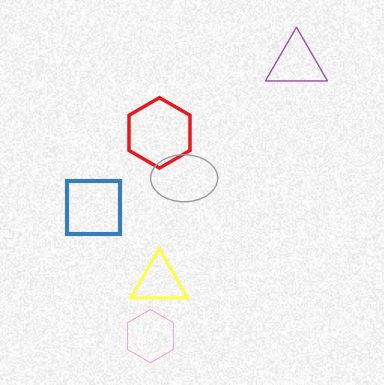[{"shape": "hexagon", "thickness": 2.5, "radius": 0.46, "center": [0.414, 0.655]}, {"shape": "square", "thickness": 3, "radius": 0.34, "center": [0.244, 0.462]}, {"shape": "triangle", "thickness": 1, "radius": 0.47, "center": [0.77, 0.836]}, {"shape": "triangle", "thickness": 2, "radius": 0.43, "center": [0.414, 0.269]}, {"shape": "hexagon", "thickness": 0.5, "radius": 0.35, "center": [0.391, 0.127]}, {"shape": "oval", "thickness": 1, "radius": 0.44, "center": [0.478, 0.537]}]